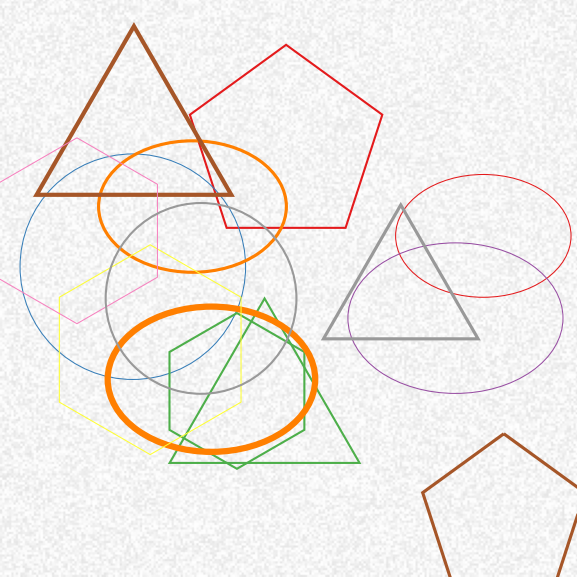[{"shape": "oval", "thickness": 0.5, "radius": 0.76, "center": [0.837, 0.591]}, {"shape": "pentagon", "thickness": 1, "radius": 0.88, "center": [0.495, 0.746]}, {"shape": "circle", "thickness": 0.5, "radius": 0.98, "center": [0.23, 0.537]}, {"shape": "triangle", "thickness": 1, "radius": 0.95, "center": [0.458, 0.292]}, {"shape": "hexagon", "thickness": 1, "radius": 0.67, "center": [0.41, 0.322]}, {"shape": "oval", "thickness": 0.5, "radius": 0.93, "center": [0.789, 0.448]}, {"shape": "oval", "thickness": 3, "radius": 0.9, "center": [0.366, 0.342]}, {"shape": "oval", "thickness": 1.5, "radius": 0.81, "center": [0.333, 0.641]}, {"shape": "hexagon", "thickness": 0.5, "radius": 0.91, "center": [0.26, 0.394]}, {"shape": "pentagon", "thickness": 1.5, "radius": 0.74, "center": [0.872, 0.1]}, {"shape": "triangle", "thickness": 2, "radius": 0.97, "center": [0.232, 0.759]}, {"shape": "hexagon", "thickness": 0.5, "radius": 0.8, "center": [0.133, 0.6]}, {"shape": "circle", "thickness": 1, "radius": 0.83, "center": [0.348, 0.482]}, {"shape": "triangle", "thickness": 1.5, "radius": 0.77, "center": [0.694, 0.49]}]